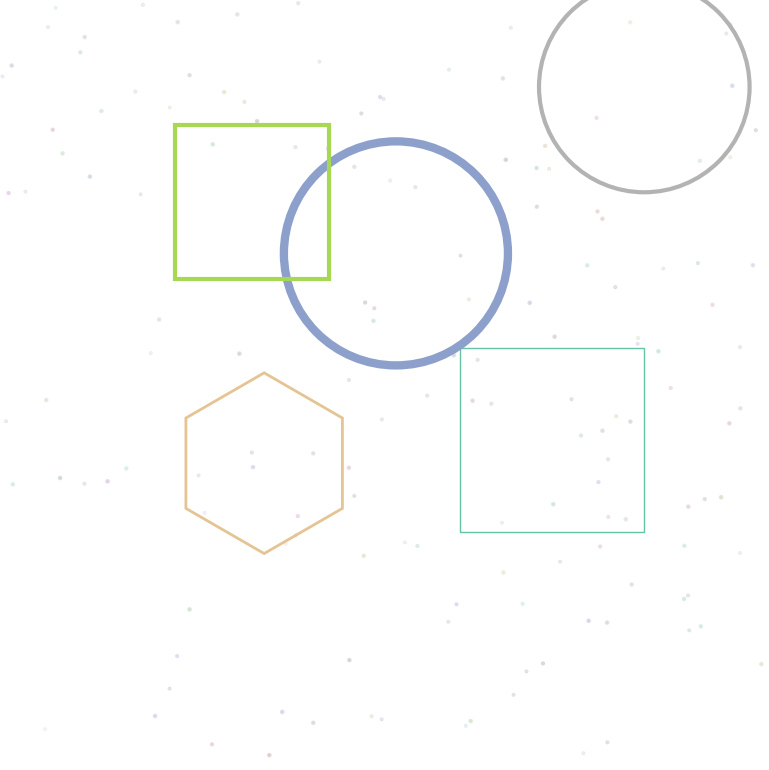[{"shape": "square", "thickness": 0.5, "radius": 0.6, "center": [0.717, 0.429]}, {"shape": "circle", "thickness": 3, "radius": 0.73, "center": [0.514, 0.671]}, {"shape": "square", "thickness": 1.5, "radius": 0.5, "center": [0.327, 0.737]}, {"shape": "hexagon", "thickness": 1, "radius": 0.59, "center": [0.343, 0.398]}, {"shape": "circle", "thickness": 1.5, "radius": 0.68, "center": [0.837, 0.887]}]